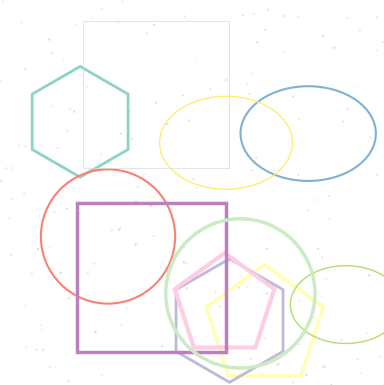[{"shape": "hexagon", "thickness": 2, "radius": 0.72, "center": [0.208, 0.684]}, {"shape": "pentagon", "thickness": 2.5, "radius": 0.8, "center": [0.688, 0.153]}, {"shape": "hexagon", "thickness": 2, "radius": 0.8, "center": [0.596, 0.167]}, {"shape": "circle", "thickness": 1.5, "radius": 0.87, "center": [0.281, 0.386]}, {"shape": "oval", "thickness": 1.5, "radius": 0.88, "center": [0.801, 0.653]}, {"shape": "oval", "thickness": 1, "radius": 0.72, "center": [0.899, 0.209]}, {"shape": "pentagon", "thickness": 3, "radius": 0.68, "center": [0.583, 0.207]}, {"shape": "square", "thickness": 0.5, "radius": 0.95, "center": [0.405, 0.755]}, {"shape": "square", "thickness": 2.5, "radius": 0.97, "center": [0.393, 0.278]}, {"shape": "circle", "thickness": 2.5, "radius": 0.97, "center": [0.624, 0.238]}, {"shape": "oval", "thickness": 1, "radius": 0.86, "center": [0.587, 0.629]}]